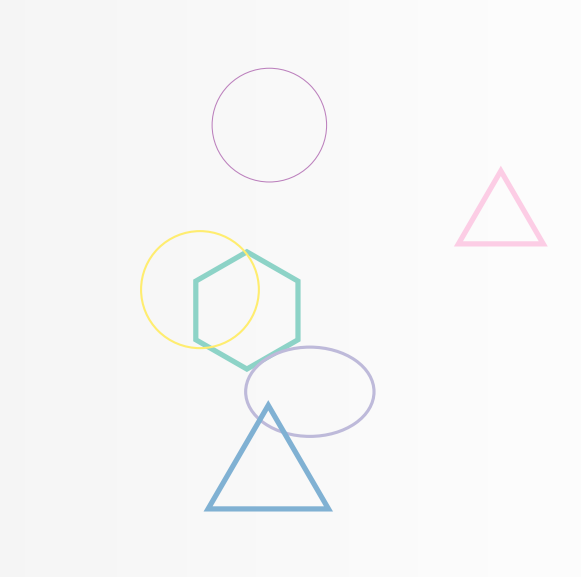[{"shape": "hexagon", "thickness": 2.5, "radius": 0.51, "center": [0.425, 0.462]}, {"shape": "oval", "thickness": 1.5, "radius": 0.55, "center": [0.533, 0.321]}, {"shape": "triangle", "thickness": 2.5, "radius": 0.6, "center": [0.462, 0.178]}, {"shape": "triangle", "thickness": 2.5, "radius": 0.42, "center": [0.862, 0.619]}, {"shape": "circle", "thickness": 0.5, "radius": 0.49, "center": [0.463, 0.782]}, {"shape": "circle", "thickness": 1, "radius": 0.51, "center": [0.344, 0.498]}]